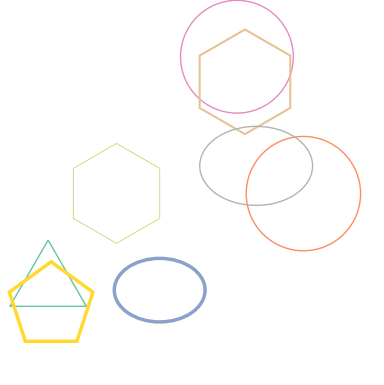[{"shape": "triangle", "thickness": 1, "radius": 0.57, "center": [0.125, 0.262]}, {"shape": "circle", "thickness": 1, "radius": 0.74, "center": [0.788, 0.497]}, {"shape": "oval", "thickness": 2.5, "radius": 0.59, "center": [0.415, 0.246]}, {"shape": "circle", "thickness": 1, "radius": 0.73, "center": [0.615, 0.853]}, {"shape": "hexagon", "thickness": 0.5, "radius": 0.65, "center": [0.303, 0.498]}, {"shape": "pentagon", "thickness": 2.5, "radius": 0.57, "center": [0.133, 0.206]}, {"shape": "hexagon", "thickness": 1.5, "radius": 0.68, "center": [0.636, 0.788]}, {"shape": "oval", "thickness": 1, "radius": 0.73, "center": [0.665, 0.569]}]